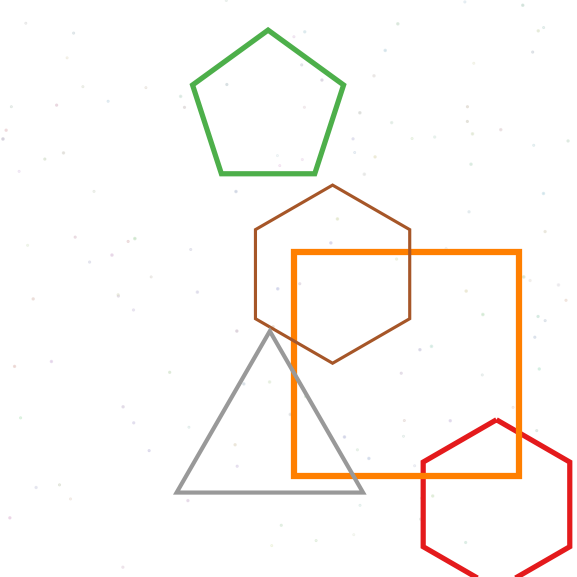[{"shape": "hexagon", "thickness": 2.5, "radius": 0.73, "center": [0.86, 0.126]}, {"shape": "pentagon", "thickness": 2.5, "radius": 0.69, "center": [0.464, 0.809]}, {"shape": "square", "thickness": 3, "radius": 0.97, "center": [0.704, 0.369]}, {"shape": "hexagon", "thickness": 1.5, "radius": 0.77, "center": [0.576, 0.524]}, {"shape": "triangle", "thickness": 2, "radius": 0.93, "center": [0.467, 0.239]}]